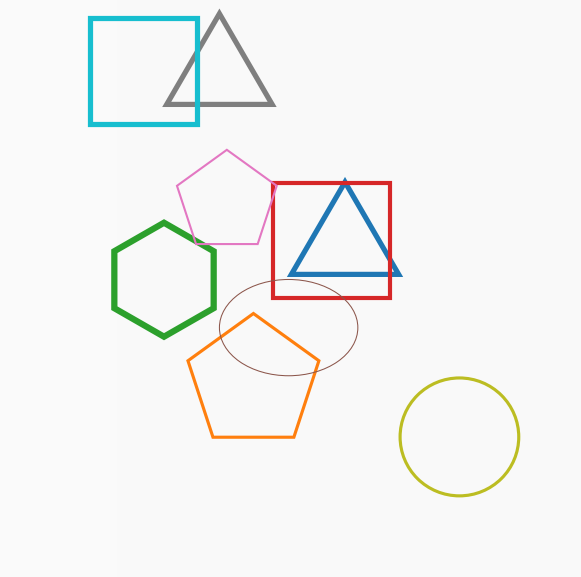[{"shape": "triangle", "thickness": 2.5, "radius": 0.53, "center": [0.594, 0.577]}, {"shape": "pentagon", "thickness": 1.5, "radius": 0.59, "center": [0.436, 0.338]}, {"shape": "hexagon", "thickness": 3, "radius": 0.49, "center": [0.282, 0.515]}, {"shape": "square", "thickness": 2, "radius": 0.5, "center": [0.57, 0.583]}, {"shape": "oval", "thickness": 0.5, "radius": 0.6, "center": [0.497, 0.432]}, {"shape": "pentagon", "thickness": 1, "radius": 0.45, "center": [0.39, 0.649]}, {"shape": "triangle", "thickness": 2.5, "radius": 0.52, "center": [0.378, 0.871]}, {"shape": "circle", "thickness": 1.5, "radius": 0.51, "center": [0.79, 0.243]}, {"shape": "square", "thickness": 2.5, "radius": 0.46, "center": [0.247, 0.876]}]